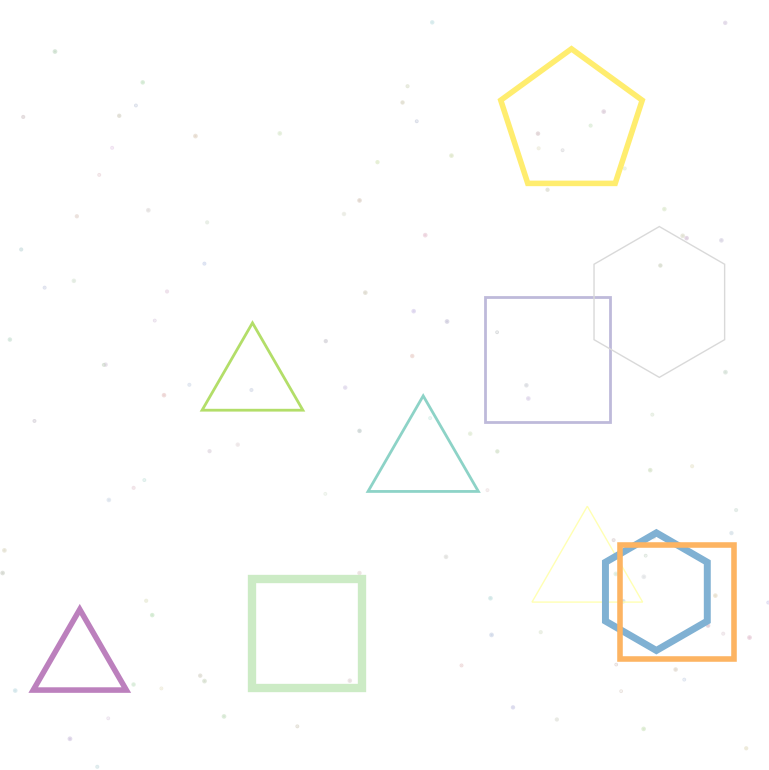[{"shape": "triangle", "thickness": 1, "radius": 0.41, "center": [0.55, 0.403]}, {"shape": "triangle", "thickness": 0.5, "radius": 0.41, "center": [0.763, 0.26]}, {"shape": "square", "thickness": 1, "radius": 0.41, "center": [0.711, 0.533]}, {"shape": "hexagon", "thickness": 2.5, "radius": 0.38, "center": [0.852, 0.232]}, {"shape": "square", "thickness": 2, "radius": 0.37, "center": [0.879, 0.218]}, {"shape": "triangle", "thickness": 1, "radius": 0.38, "center": [0.328, 0.505]}, {"shape": "hexagon", "thickness": 0.5, "radius": 0.49, "center": [0.856, 0.608]}, {"shape": "triangle", "thickness": 2, "radius": 0.35, "center": [0.104, 0.139]}, {"shape": "square", "thickness": 3, "radius": 0.36, "center": [0.398, 0.177]}, {"shape": "pentagon", "thickness": 2, "radius": 0.48, "center": [0.742, 0.84]}]